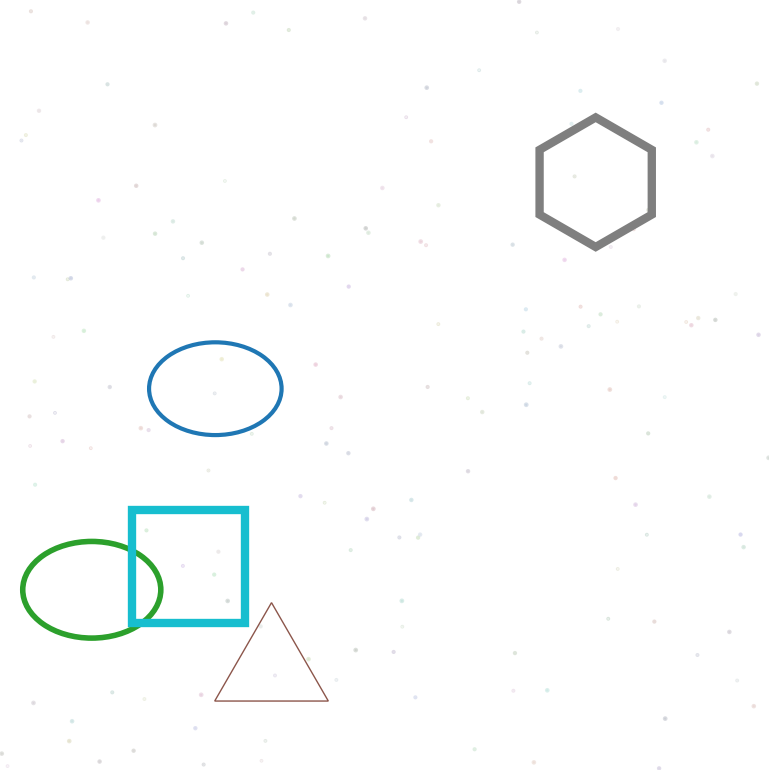[{"shape": "oval", "thickness": 1.5, "radius": 0.43, "center": [0.28, 0.495]}, {"shape": "oval", "thickness": 2, "radius": 0.45, "center": [0.119, 0.234]}, {"shape": "triangle", "thickness": 0.5, "radius": 0.43, "center": [0.353, 0.132]}, {"shape": "hexagon", "thickness": 3, "radius": 0.42, "center": [0.774, 0.763]}, {"shape": "square", "thickness": 3, "radius": 0.37, "center": [0.245, 0.264]}]